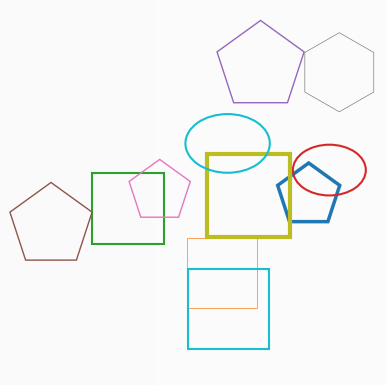[{"shape": "pentagon", "thickness": 2.5, "radius": 0.42, "center": [0.797, 0.492]}, {"shape": "square", "thickness": 0.5, "radius": 0.46, "center": [0.573, 0.291]}, {"shape": "square", "thickness": 1.5, "radius": 0.46, "center": [0.331, 0.458]}, {"shape": "oval", "thickness": 1.5, "radius": 0.47, "center": [0.85, 0.558]}, {"shape": "pentagon", "thickness": 1, "radius": 0.59, "center": [0.672, 0.829]}, {"shape": "pentagon", "thickness": 1, "radius": 0.56, "center": [0.132, 0.415]}, {"shape": "pentagon", "thickness": 1, "radius": 0.41, "center": [0.412, 0.503]}, {"shape": "hexagon", "thickness": 0.5, "radius": 0.51, "center": [0.876, 0.812]}, {"shape": "square", "thickness": 3, "radius": 0.54, "center": [0.642, 0.491]}, {"shape": "oval", "thickness": 1.5, "radius": 0.54, "center": [0.587, 0.627]}, {"shape": "square", "thickness": 1.5, "radius": 0.52, "center": [0.589, 0.196]}]